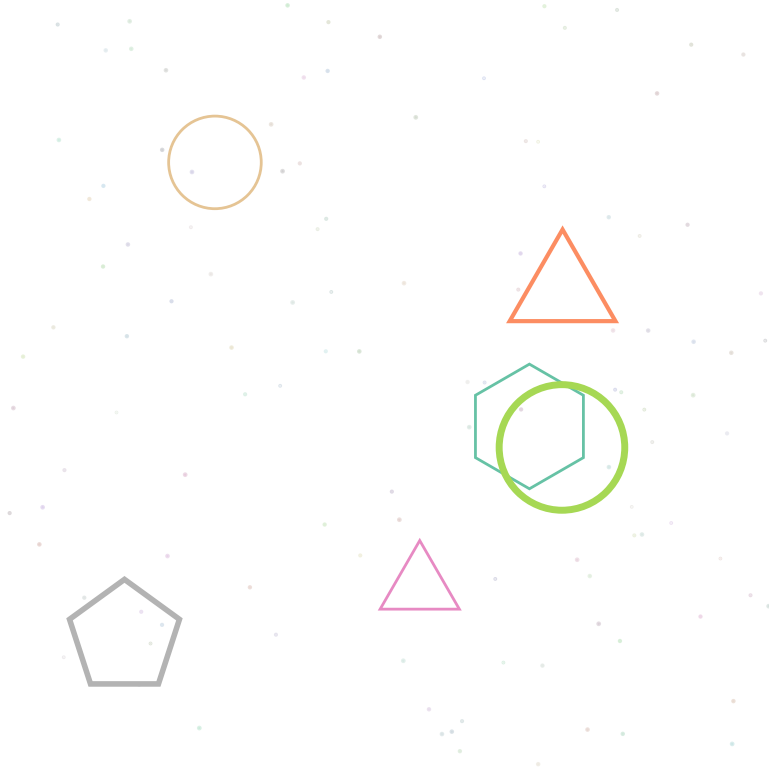[{"shape": "hexagon", "thickness": 1, "radius": 0.4, "center": [0.688, 0.446]}, {"shape": "triangle", "thickness": 1.5, "radius": 0.4, "center": [0.731, 0.623]}, {"shape": "triangle", "thickness": 1, "radius": 0.3, "center": [0.545, 0.239]}, {"shape": "circle", "thickness": 2.5, "radius": 0.41, "center": [0.73, 0.419]}, {"shape": "circle", "thickness": 1, "radius": 0.3, "center": [0.279, 0.789]}, {"shape": "pentagon", "thickness": 2, "radius": 0.38, "center": [0.162, 0.172]}]